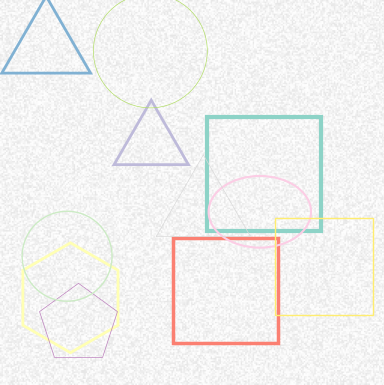[{"shape": "square", "thickness": 3, "radius": 0.74, "center": [0.687, 0.548]}, {"shape": "hexagon", "thickness": 2, "radius": 0.71, "center": [0.183, 0.227]}, {"shape": "triangle", "thickness": 2, "radius": 0.56, "center": [0.393, 0.628]}, {"shape": "square", "thickness": 2.5, "radius": 0.68, "center": [0.585, 0.245]}, {"shape": "triangle", "thickness": 2, "radius": 0.67, "center": [0.12, 0.877]}, {"shape": "circle", "thickness": 0.5, "radius": 0.74, "center": [0.391, 0.868]}, {"shape": "oval", "thickness": 1.5, "radius": 0.67, "center": [0.675, 0.45]}, {"shape": "triangle", "thickness": 0.5, "radius": 0.71, "center": [0.528, 0.456]}, {"shape": "pentagon", "thickness": 0.5, "radius": 0.53, "center": [0.204, 0.158]}, {"shape": "circle", "thickness": 1, "radius": 0.58, "center": [0.174, 0.334]}, {"shape": "square", "thickness": 1, "radius": 0.64, "center": [0.841, 0.308]}]